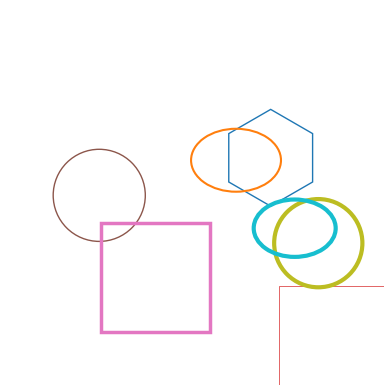[{"shape": "hexagon", "thickness": 1, "radius": 0.63, "center": [0.703, 0.59]}, {"shape": "oval", "thickness": 1.5, "radius": 0.58, "center": [0.613, 0.584]}, {"shape": "square", "thickness": 0.5, "radius": 0.69, "center": [0.863, 0.121]}, {"shape": "circle", "thickness": 1, "radius": 0.6, "center": [0.258, 0.493]}, {"shape": "square", "thickness": 2.5, "radius": 0.71, "center": [0.404, 0.278]}, {"shape": "circle", "thickness": 3, "radius": 0.57, "center": [0.827, 0.368]}, {"shape": "oval", "thickness": 3, "radius": 0.53, "center": [0.765, 0.407]}]